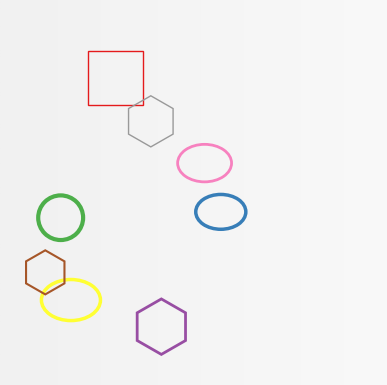[{"shape": "square", "thickness": 1, "radius": 0.35, "center": [0.299, 0.797]}, {"shape": "oval", "thickness": 2.5, "radius": 0.32, "center": [0.57, 0.45]}, {"shape": "circle", "thickness": 3, "radius": 0.29, "center": [0.157, 0.435]}, {"shape": "hexagon", "thickness": 2, "radius": 0.36, "center": [0.416, 0.151]}, {"shape": "oval", "thickness": 2.5, "radius": 0.38, "center": [0.183, 0.221]}, {"shape": "hexagon", "thickness": 1.5, "radius": 0.29, "center": [0.117, 0.293]}, {"shape": "oval", "thickness": 2, "radius": 0.35, "center": [0.528, 0.576]}, {"shape": "hexagon", "thickness": 1, "radius": 0.33, "center": [0.389, 0.685]}]